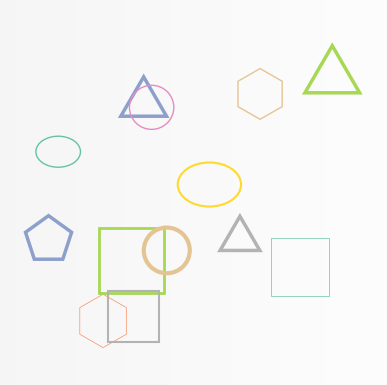[{"shape": "square", "thickness": 0.5, "radius": 0.37, "center": [0.775, 0.307]}, {"shape": "oval", "thickness": 1, "radius": 0.29, "center": [0.15, 0.606]}, {"shape": "hexagon", "thickness": 0.5, "radius": 0.35, "center": [0.266, 0.166]}, {"shape": "pentagon", "thickness": 2.5, "radius": 0.31, "center": [0.125, 0.377]}, {"shape": "triangle", "thickness": 2.5, "radius": 0.34, "center": [0.371, 0.732]}, {"shape": "circle", "thickness": 1, "radius": 0.29, "center": [0.391, 0.721]}, {"shape": "triangle", "thickness": 2.5, "radius": 0.41, "center": [0.857, 0.8]}, {"shape": "square", "thickness": 2, "radius": 0.42, "center": [0.34, 0.324]}, {"shape": "oval", "thickness": 1.5, "radius": 0.41, "center": [0.54, 0.521]}, {"shape": "hexagon", "thickness": 1, "radius": 0.33, "center": [0.671, 0.756]}, {"shape": "circle", "thickness": 3, "radius": 0.3, "center": [0.43, 0.35]}, {"shape": "triangle", "thickness": 2.5, "radius": 0.3, "center": [0.619, 0.379]}, {"shape": "square", "thickness": 1.5, "radius": 0.33, "center": [0.344, 0.179]}]